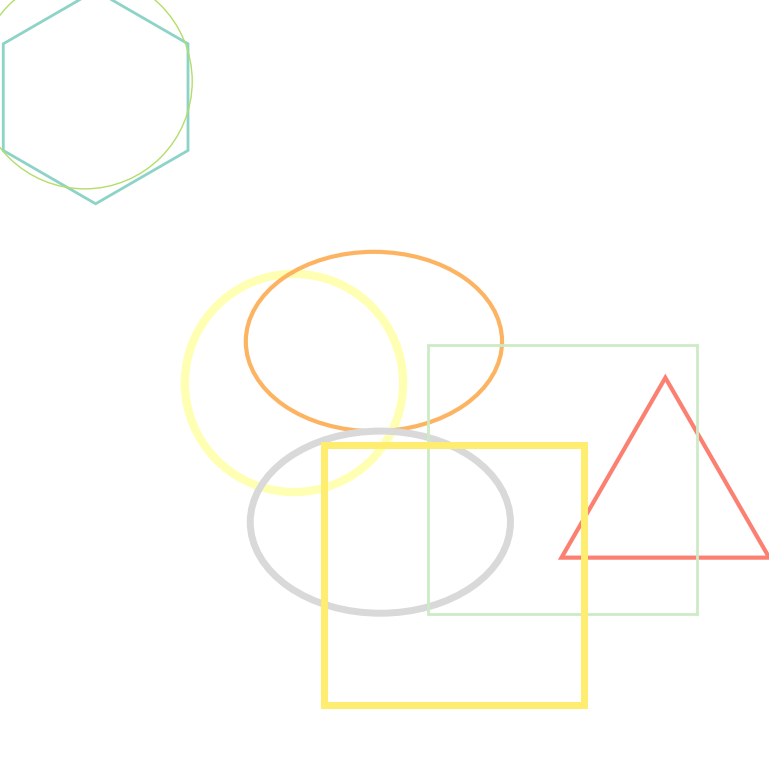[{"shape": "hexagon", "thickness": 1, "radius": 0.69, "center": [0.124, 0.874]}, {"shape": "circle", "thickness": 3, "radius": 0.71, "center": [0.382, 0.503]}, {"shape": "triangle", "thickness": 1.5, "radius": 0.78, "center": [0.864, 0.354]}, {"shape": "oval", "thickness": 1.5, "radius": 0.83, "center": [0.486, 0.556]}, {"shape": "circle", "thickness": 0.5, "radius": 0.7, "center": [0.11, 0.894]}, {"shape": "oval", "thickness": 2.5, "radius": 0.84, "center": [0.494, 0.322]}, {"shape": "square", "thickness": 1, "radius": 0.87, "center": [0.73, 0.378]}, {"shape": "square", "thickness": 2.5, "radius": 0.84, "center": [0.589, 0.253]}]